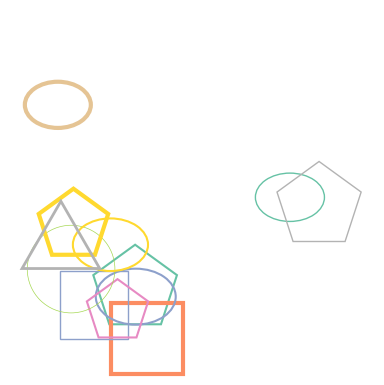[{"shape": "oval", "thickness": 1, "radius": 0.45, "center": [0.753, 0.488]}, {"shape": "pentagon", "thickness": 1.5, "radius": 0.57, "center": [0.351, 0.25]}, {"shape": "square", "thickness": 3, "radius": 0.46, "center": [0.382, 0.121]}, {"shape": "square", "thickness": 1, "radius": 0.44, "center": [0.244, 0.207]}, {"shape": "oval", "thickness": 1.5, "radius": 0.52, "center": [0.353, 0.229]}, {"shape": "pentagon", "thickness": 1.5, "radius": 0.42, "center": [0.305, 0.191]}, {"shape": "circle", "thickness": 0.5, "radius": 0.57, "center": [0.185, 0.301]}, {"shape": "pentagon", "thickness": 3, "radius": 0.47, "center": [0.191, 0.415]}, {"shape": "oval", "thickness": 1.5, "radius": 0.49, "center": [0.287, 0.364]}, {"shape": "oval", "thickness": 3, "radius": 0.43, "center": [0.15, 0.728]}, {"shape": "pentagon", "thickness": 1, "radius": 0.57, "center": [0.829, 0.466]}, {"shape": "triangle", "thickness": 2, "radius": 0.58, "center": [0.158, 0.361]}]